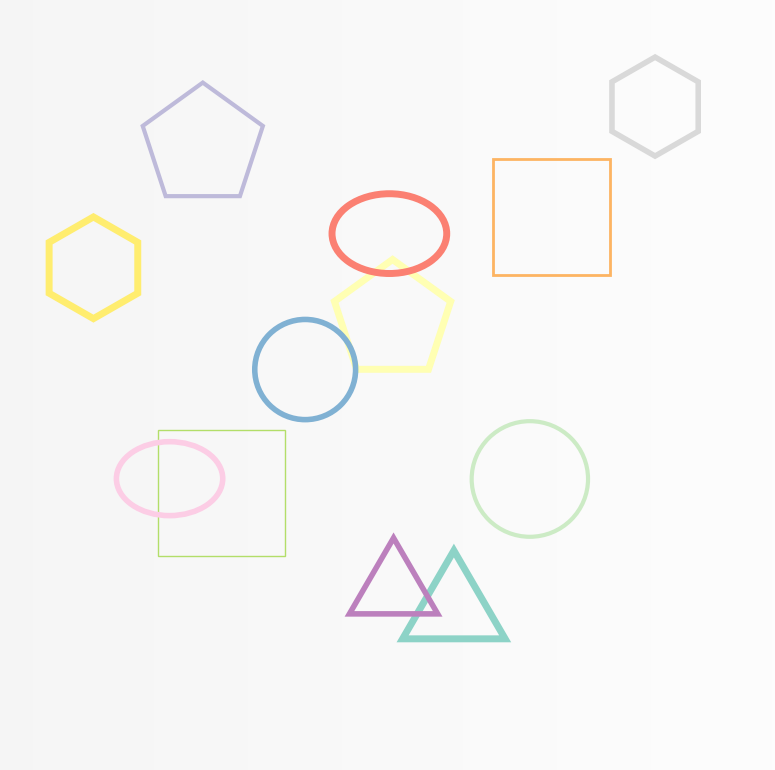[{"shape": "triangle", "thickness": 2.5, "radius": 0.38, "center": [0.586, 0.209]}, {"shape": "pentagon", "thickness": 2.5, "radius": 0.39, "center": [0.507, 0.584]}, {"shape": "pentagon", "thickness": 1.5, "radius": 0.41, "center": [0.262, 0.811]}, {"shape": "oval", "thickness": 2.5, "radius": 0.37, "center": [0.502, 0.697]}, {"shape": "circle", "thickness": 2, "radius": 0.33, "center": [0.394, 0.52]}, {"shape": "square", "thickness": 1, "radius": 0.38, "center": [0.711, 0.718]}, {"shape": "square", "thickness": 0.5, "radius": 0.41, "center": [0.286, 0.36]}, {"shape": "oval", "thickness": 2, "radius": 0.34, "center": [0.219, 0.378]}, {"shape": "hexagon", "thickness": 2, "radius": 0.32, "center": [0.845, 0.862]}, {"shape": "triangle", "thickness": 2, "radius": 0.33, "center": [0.508, 0.236]}, {"shape": "circle", "thickness": 1.5, "radius": 0.38, "center": [0.684, 0.378]}, {"shape": "hexagon", "thickness": 2.5, "radius": 0.33, "center": [0.121, 0.652]}]